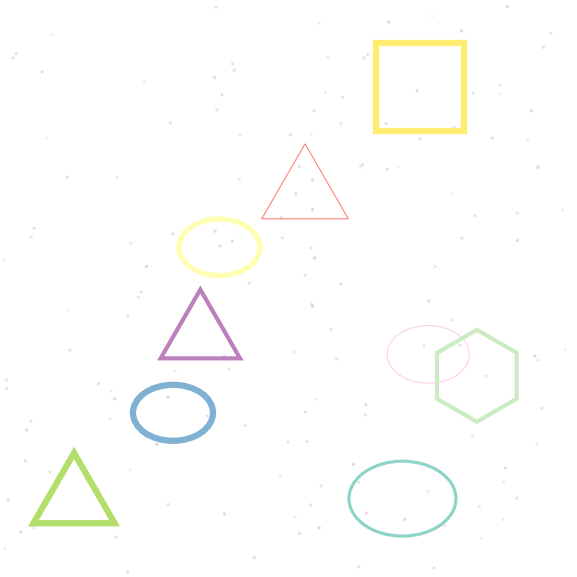[{"shape": "oval", "thickness": 1.5, "radius": 0.46, "center": [0.697, 0.136]}, {"shape": "oval", "thickness": 2.5, "radius": 0.35, "center": [0.38, 0.571]}, {"shape": "triangle", "thickness": 0.5, "radius": 0.43, "center": [0.528, 0.664]}, {"shape": "oval", "thickness": 3, "radius": 0.35, "center": [0.3, 0.284]}, {"shape": "triangle", "thickness": 3, "radius": 0.41, "center": [0.128, 0.134]}, {"shape": "oval", "thickness": 0.5, "radius": 0.36, "center": [0.742, 0.386]}, {"shape": "triangle", "thickness": 2, "radius": 0.4, "center": [0.347, 0.418]}, {"shape": "hexagon", "thickness": 2, "radius": 0.4, "center": [0.826, 0.348]}, {"shape": "square", "thickness": 3, "radius": 0.38, "center": [0.728, 0.848]}]